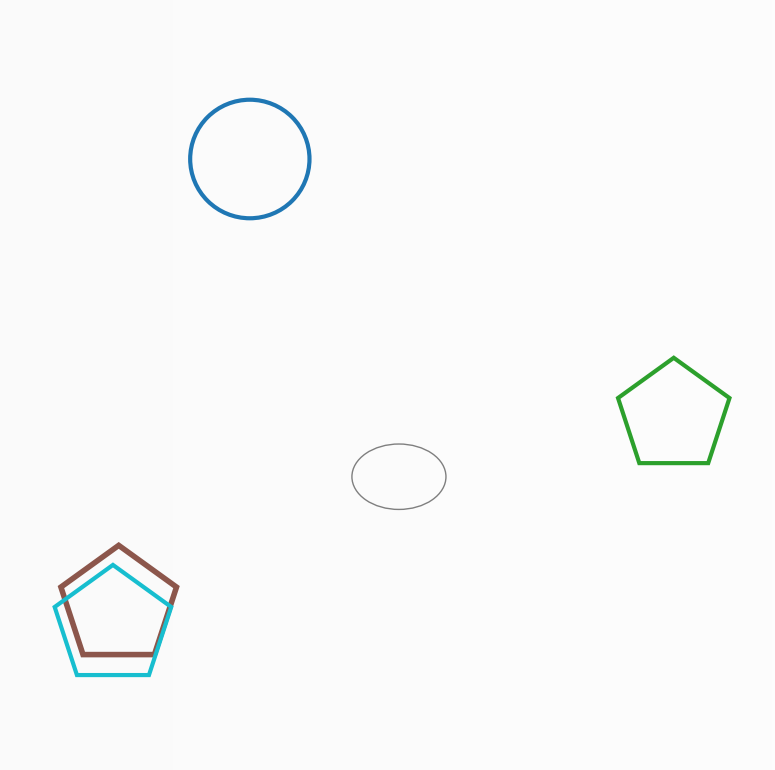[{"shape": "circle", "thickness": 1.5, "radius": 0.38, "center": [0.322, 0.794]}, {"shape": "pentagon", "thickness": 1.5, "radius": 0.38, "center": [0.869, 0.46]}, {"shape": "pentagon", "thickness": 2, "radius": 0.39, "center": [0.153, 0.213]}, {"shape": "oval", "thickness": 0.5, "radius": 0.3, "center": [0.515, 0.381]}, {"shape": "pentagon", "thickness": 1.5, "radius": 0.4, "center": [0.146, 0.187]}]